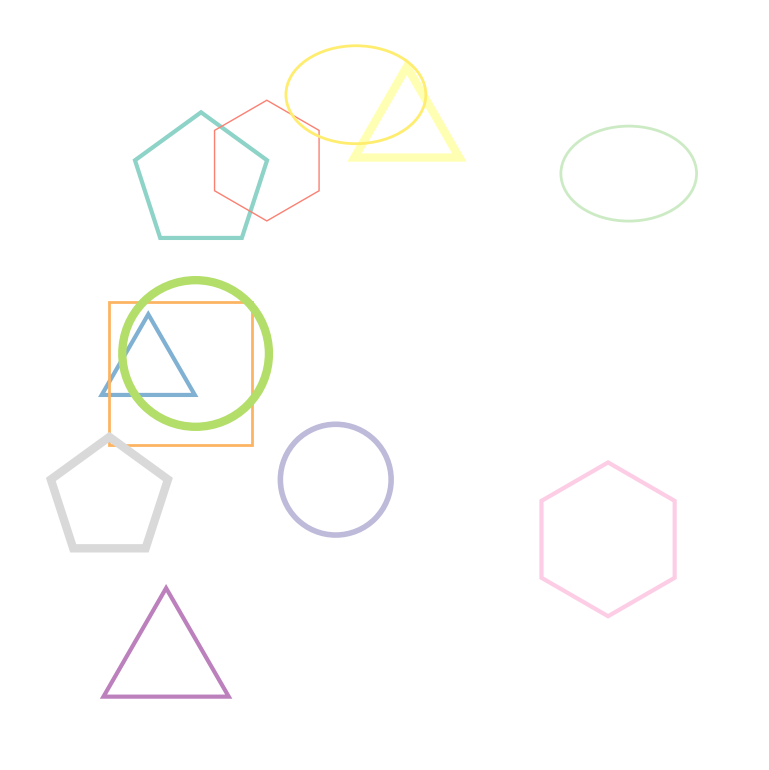[{"shape": "pentagon", "thickness": 1.5, "radius": 0.45, "center": [0.261, 0.764]}, {"shape": "triangle", "thickness": 3, "radius": 0.39, "center": [0.528, 0.835]}, {"shape": "circle", "thickness": 2, "radius": 0.36, "center": [0.436, 0.377]}, {"shape": "hexagon", "thickness": 0.5, "radius": 0.39, "center": [0.347, 0.791]}, {"shape": "triangle", "thickness": 1.5, "radius": 0.35, "center": [0.193, 0.522]}, {"shape": "square", "thickness": 1, "radius": 0.46, "center": [0.234, 0.515]}, {"shape": "circle", "thickness": 3, "radius": 0.48, "center": [0.254, 0.541]}, {"shape": "hexagon", "thickness": 1.5, "radius": 0.5, "center": [0.79, 0.3]}, {"shape": "pentagon", "thickness": 3, "radius": 0.4, "center": [0.142, 0.353]}, {"shape": "triangle", "thickness": 1.5, "radius": 0.47, "center": [0.216, 0.142]}, {"shape": "oval", "thickness": 1, "radius": 0.44, "center": [0.817, 0.775]}, {"shape": "oval", "thickness": 1, "radius": 0.45, "center": [0.462, 0.877]}]